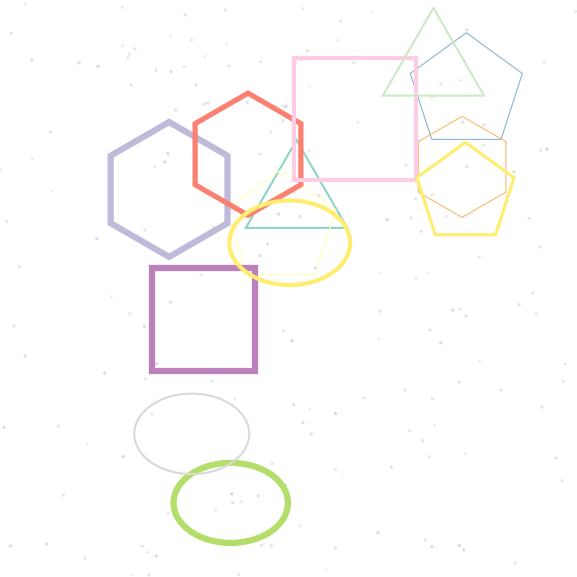[{"shape": "triangle", "thickness": 1, "radius": 0.51, "center": [0.513, 0.655]}, {"shape": "pentagon", "thickness": 0.5, "radius": 0.5, "center": [0.487, 0.605]}, {"shape": "hexagon", "thickness": 3, "radius": 0.58, "center": [0.293, 0.671]}, {"shape": "hexagon", "thickness": 2.5, "radius": 0.53, "center": [0.429, 0.732]}, {"shape": "pentagon", "thickness": 0.5, "radius": 0.51, "center": [0.808, 0.84]}, {"shape": "hexagon", "thickness": 0.5, "radius": 0.44, "center": [0.8, 0.71]}, {"shape": "oval", "thickness": 3, "radius": 0.5, "center": [0.4, 0.128]}, {"shape": "square", "thickness": 2, "radius": 0.53, "center": [0.615, 0.793]}, {"shape": "oval", "thickness": 1, "radius": 0.5, "center": [0.332, 0.248]}, {"shape": "square", "thickness": 3, "radius": 0.45, "center": [0.352, 0.446]}, {"shape": "triangle", "thickness": 1, "radius": 0.51, "center": [0.751, 0.884]}, {"shape": "pentagon", "thickness": 1.5, "radius": 0.44, "center": [0.806, 0.664]}, {"shape": "oval", "thickness": 2, "radius": 0.52, "center": [0.502, 0.579]}]